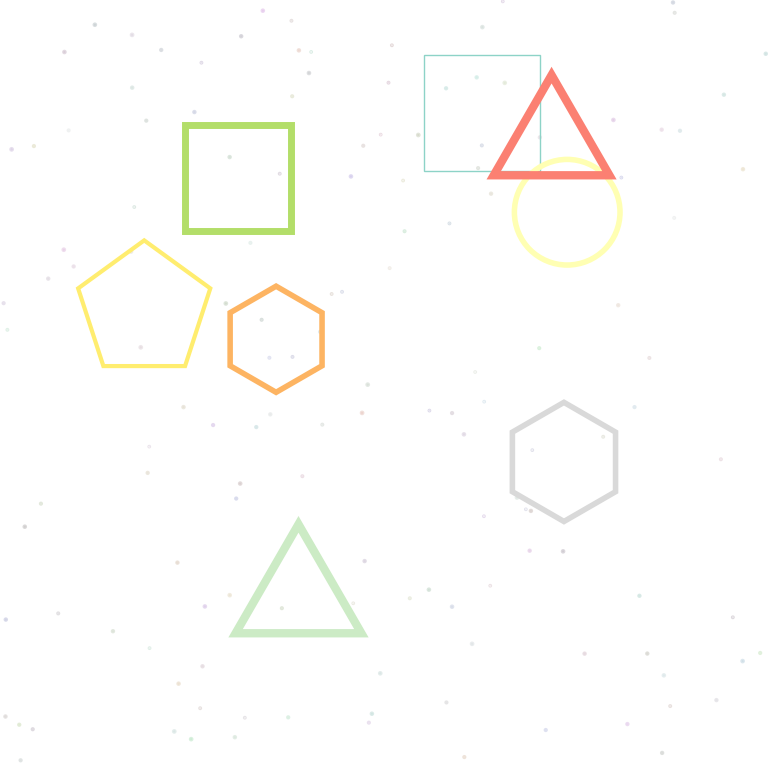[{"shape": "square", "thickness": 0.5, "radius": 0.38, "center": [0.626, 0.853]}, {"shape": "circle", "thickness": 2, "radius": 0.34, "center": [0.737, 0.724]}, {"shape": "triangle", "thickness": 3, "radius": 0.43, "center": [0.716, 0.816]}, {"shape": "hexagon", "thickness": 2, "radius": 0.34, "center": [0.359, 0.559]}, {"shape": "square", "thickness": 2.5, "radius": 0.34, "center": [0.309, 0.769]}, {"shape": "hexagon", "thickness": 2, "radius": 0.39, "center": [0.732, 0.4]}, {"shape": "triangle", "thickness": 3, "radius": 0.47, "center": [0.388, 0.225]}, {"shape": "pentagon", "thickness": 1.5, "radius": 0.45, "center": [0.187, 0.598]}]